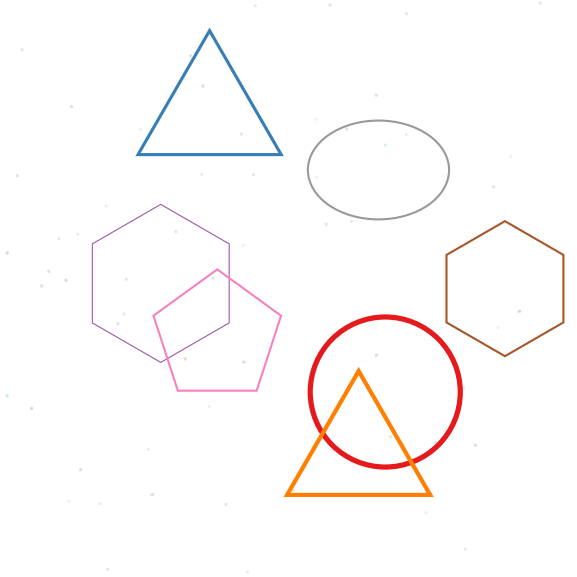[{"shape": "circle", "thickness": 2.5, "radius": 0.65, "center": [0.667, 0.32]}, {"shape": "triangle", "thickness": 1.5, "radius": 0.72, "center": [0.363, 0.803]}, {"shape": "hexagon", "thickness": 0.5, "radius": 0.68, "center": [0.278, 0.508]}, {"shape": "triangle", "thickness": 2, "radius": 0.72, "center": [0.621, 0.214]}, {"shape": "hexagon", "thickness": 1, "radius": 0.58, "center": [0.874, 0.499]}, {"shape": "pentagon", "thickness": 1, "radius": 0.58, "center": [0.376, 0.417]}, {"shape": "oval", "thickness": 1, "radius": 0.61, "center": [0.655, 0.705]}]